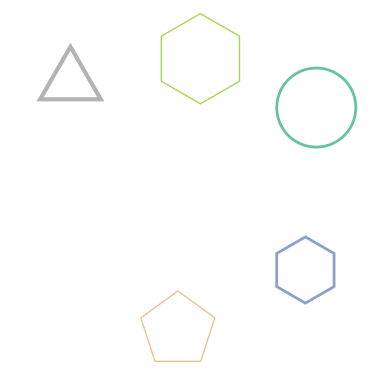[{"shape": "circle", "thickness": 2, "radius": 0.51, "center": [0.822, 0.721]}, {"shape": "hexagon", "thickness": 2, "radius": 0.43, "center": [0.793, 0.299]}, {"shape": "hexagon", "thickness": 1, "radius": 0.59, "center": [0.521, 0.848]}, {"shape": "pentagon", "thickness": 1, "radius": 0.51, "center": [0.462, 0.143]}, {"shape": "triangle", "thickness": 3, "radius": 0.45, "center": [0.183, 0.788]}]